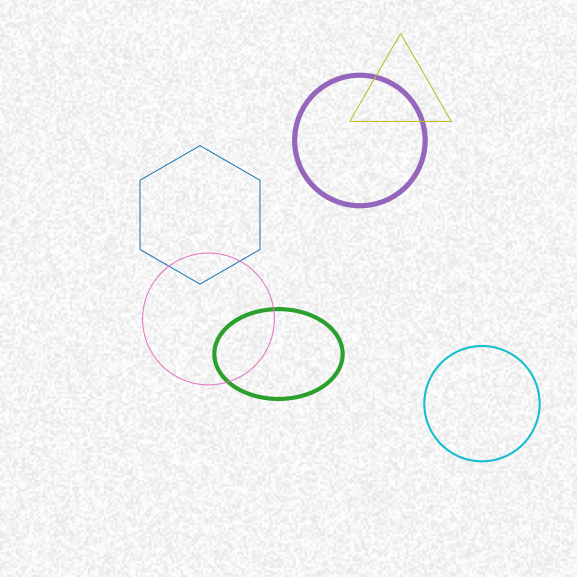[{"shape": "hexagon", "thickness": 0.5, "radius": 0.6, "center": [0.346, 0.627]}, {"shape": "oval", "thickness": 2, "radius": 0.56, "center": [0.482, 0.386]}, {"shape": "circle", "thickness": 2.5, "radius": 0.57, "center": [0.623, 0.756]}, {"shape": "circle", "thickness": 0.5, "radius": 0.57, "center": [0.361, 0.447]}, {"shape": "triangle", "thickness": 0.5, "radius": 0.51, "center": [0.694, 0.84]}, {"shape": "circle", "thickness": 1, "radius": 0.5, "center": [0.835, 0.3]}]